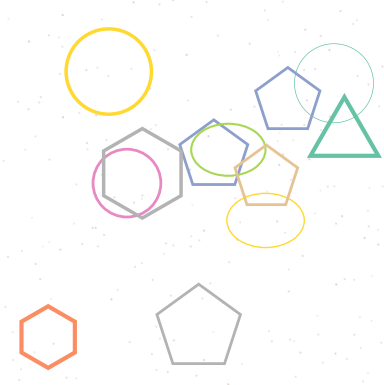[{"shape": "circle", "thickness": 0.5, "radius": 0.51, "center": [0.868, 0.784]}, {"shape": "triangle", "thickness": 3, "radius": 0.51, "center": [0.895, 0.646]}, {"shape": "hexagon", "thickness": 3, "radius": 0.4, "center": [0.125, 0.124]}, {"shape": "pentagon", "thickness": 2, "radius": 0.46, "center": [0.555, 0.596]}, {"shape": "pentagon", "thickness": 2, "radius": 0.44, "center": [0.748, 0.737]}, {"shape": "circle", "thickness": 2, "radius": 0.44, "center": [0.33, 0.524]}, {"shape": "oval", "thickness": 1.5, "radius": 0.48, "center": [0.593, 0.611]}, {"shape": "oval", "thickness": 1, "radius": 0.5, "center": [0.69, 0.427]}, {"shape": "circle", "thickness": 2.5, "radius": 0.55, "center": [0.282, 0.814]}, {"shape": "pentagon", "thickness": 2, "radius": 0.43, "center": [0.692, 0.538]}, {"shape": "pentagon", "thickness": 2, "radius": 0.57, "center": [0.516, 0.148]}, {"shape": "hexagon", "thickness": 2.5, "radius": 0.58, "center": [0.37, 0.55]}]